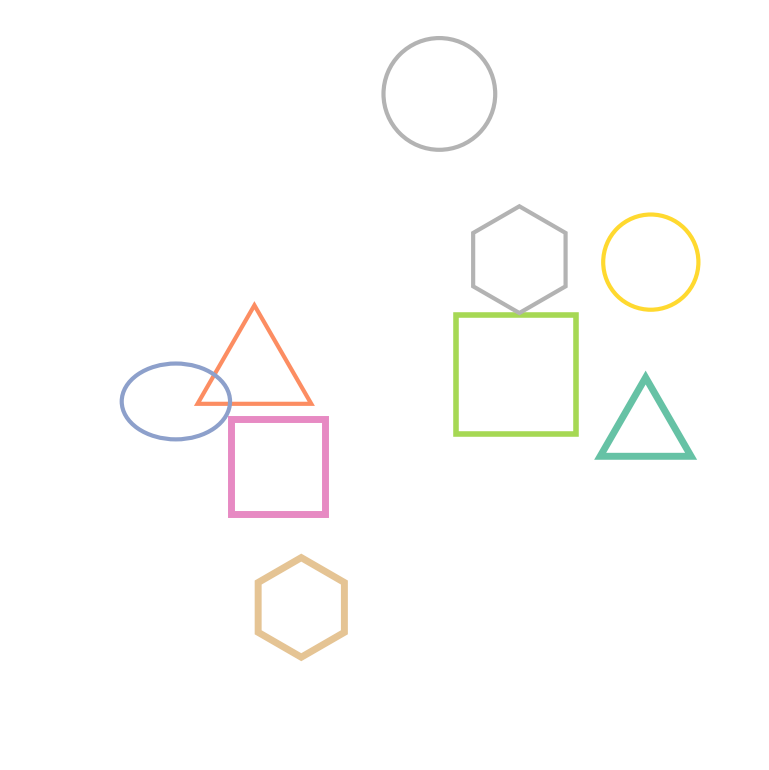[{"shape": "triangle", "thickness": 2.5, "radius": 0.34, "center": [0.838, 0.442]}, {"shape": "triangle", "thickness": 1.5, "radius": 0.43, "center": [0.33, 0.518]}, {"shape": "oval", "thickness": 1.5, "radius": 0.35, "center": [0.228, 0.479]}, {"shape": "square", "thickness": 2.5, "radius": 0.31, "center": [0.361, 0.394]}, {"shape": "square", "thickness": 2, "radius": 0.39, "center": [0.67, 0.514]}, {"shape": "circle", "thickness": 1.5, "radius": 0.31, "center": [0.845, 0.66]}, {"shape": "hexagon", "thickness": 2.5, "radius": 0.32, "center": [0.391, 0.211]}, {"shape": "circle", "thickness": 1.5, "radius": 0.36, "center": [0.571, 0.878]}, {"shape": "hexagon", "thickness": 1.5, "radius": 0.35, "center": [0.675, 0.663]}]